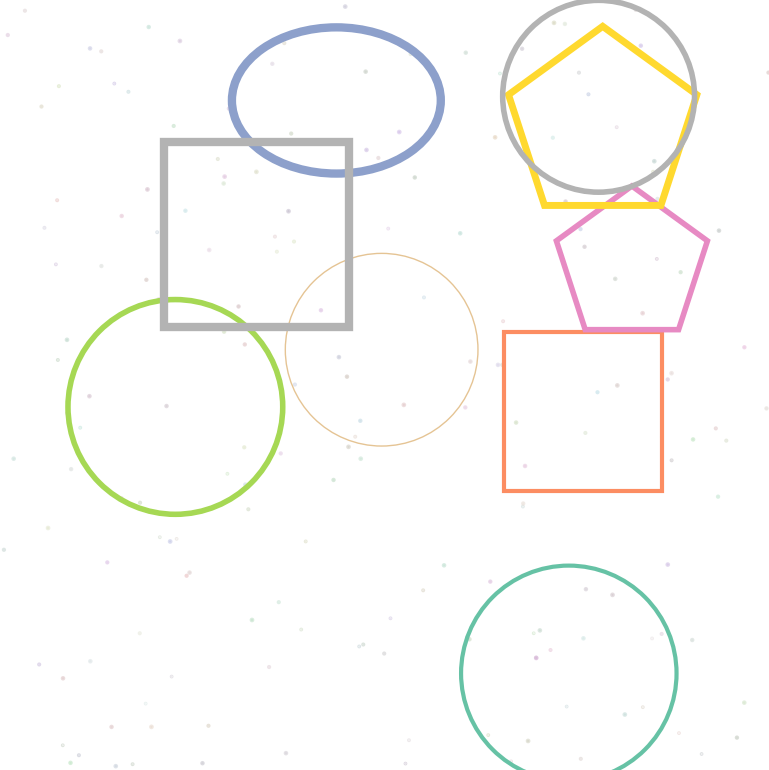[{"shape": "circle", "thickness": 1.5, "radius": 0.7, "center": [0.739, 0.126]}, {"shape": "square", "thickness": 1.5, "radius": 0.51, "center": [0.757, 0.465]}, {"shape": "oval", "thickness": 3, "radius": 0.68, "center": [0.437, 0.87]}, {"shape": "pentagon", "thickness": 2, "radius": 0.52, "center": [0.821, 0.655]}, {"shape": "circle", "thickness": 2, "radius": 0.7, "center": [0.228, 0.472]}, {"shape": "pentagon", "thickness": 2.5, "radius": 0.64, "center": [0.783, 0.837]}, {"shape": "circle", "thickness": 0.5, "radius": 0.63, "center": [0.496, 0.546]}, {"shape": "circle", "thickness": 2, "radius": 0.62, "center": [0.777, 0.875]}, {"shape": "square", "thickness": 3, "radius": 0.6, "center": [0.333, 0.695]}]